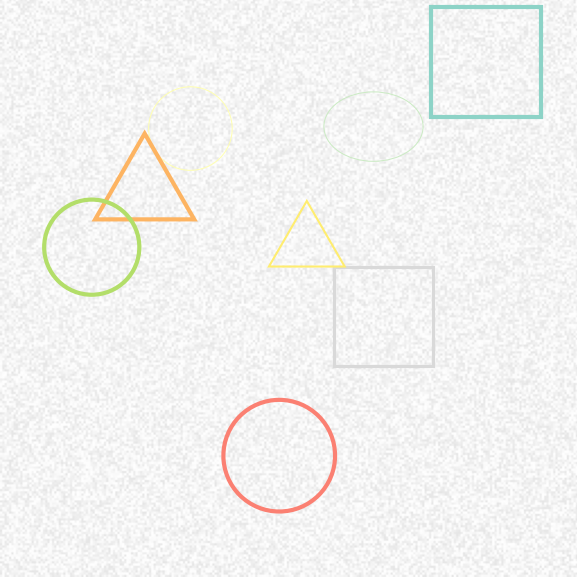[{"shape": "square", "thickness": 2, "radius": 0.48, "center": [0.842, 0.891]}, {"shape": "circle", "thickness": 0.5, "radius": 0.36, "center": [0.33, 0.777]}, {"shape": "circle", "thickness": 2, "radius": 0.48, "center": [0.484, 0.21]}, {"shape": "triangle", "thickness": 2, "radius": 0.5, "center": [0.251, 0.669]}, {"shape": "circle", "thickness": 2, "radius": 0.41, "center": [0.159, 0.571]}, {"shape": "square", "thickness": 1.5, "radius": 0.43, "center": [0.664, 0.452]}, {"shape": "oval", "thickness": 0.5, "radius": 0.43, "center": [0.647, 0.78]}, {"shape": "triangle", "thickness": 1, "radius": 0.38, "center": [0.531, 0.575]}]